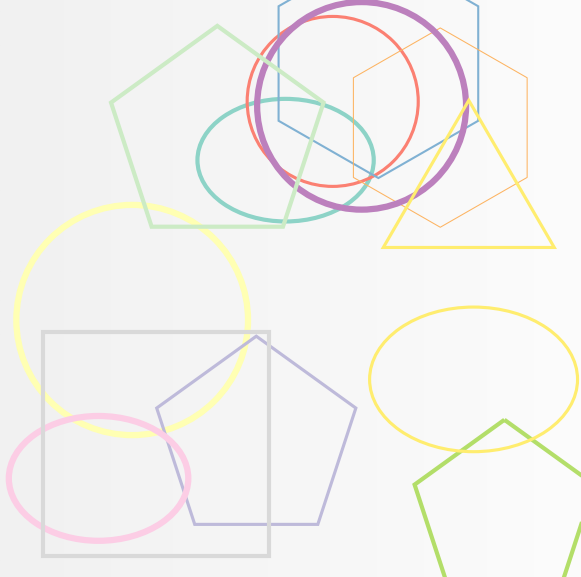[{"shape": "oval", "thickness": 2, "radius": 0.76, "center": [0.491, 0.722]}, {"shape": "circle", "thickness": 3, "radius": 1.0, "center": [0.227, 0.445]}, {"shape": "pentagon", "thickness": 1.5, "radius": 0.9, "center": [0.441, 0.237]}, {"shape": "circle", "thickness": 1.5, "radius": 0.74, "center": [0.572, 0.824]}, {"shape": "hexagon", "thickness": 1, "radius": 0.99, "center": [0.651, 0.889]}, {"shape": "hexagon", "thickness": 0.5, "radius": 0.86, "center": [0.757, 0.778]}, {"shape": "pentagon", "thickness": 2, "radius": 0.81, "center": [0.868, 0.11]}, {"shape": "oval", "thickness": 3, "radius": 0.77, "center": [0.17, 0.171]}, {"shape": "square", "thickness": 2, "radius": 0.97, "center": [0.269, 0.231]}, {"shape": "circle", "thickness": 3, "radius": 0.9, "center": [0.622, 0.816]}, {"shape": "pentagon", "thickness": 2, "radius": 0.96, "center": [0.374, 0.762]}, {"shape": "triangle", "thickness": 1.5, "radius": 0.85, "center": [0.807, 0.656]}, {"shape": "oval", "thickness": 1.5, "radius": 0.89, "center": [0.815, 0.342]}]